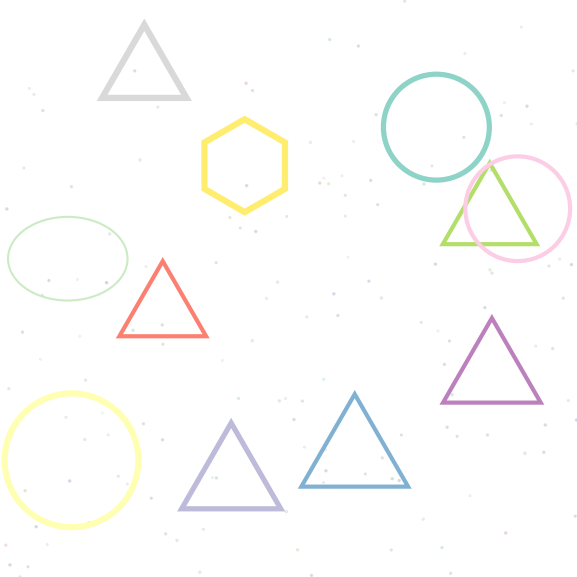[{"shape": "circle", "thickness": 2.5, "radius": 0.46, "center": [0.756, 0.779]}, {"shape": "circle", "thickness": 3, "radius": 0.58, "center": [0.124, 0.202]}, {"shape": "triangle", "thickness": 2.5, "radius": 0.5, "center": [0.4, 0.168]}, {"shape": "triangle", "thickness": 2, "radius": 0.43, "center": [0.282, 0.46]}, {"shape": "triangle", "thickness": 2, "radius": 0.53, "center": [0.614, 0.21]}, {"shape": "triangle", "thickness": 2, "radius": 0.47, "center": [0.848, 0.623]}, {"shape": "circle", "thickness": 2, "radius": 0.45, "center": [0.896, 0.638]}, {"shape": "triangle", "thickness": 3, "radius": 0.42, "center": [0.25, 0.872]}, {"shape": "triangle", "thickness": 2, "radius": 0.49, "center": [0.852, 0.351]}, {"shape": "oval", "thickness": 1, "radius": 0.52, "center": [0.117, 0.551]}, {"shape": "hexagon", "thickness": 3, "radius": 0.4, "center": [0.424, 0.712]}]